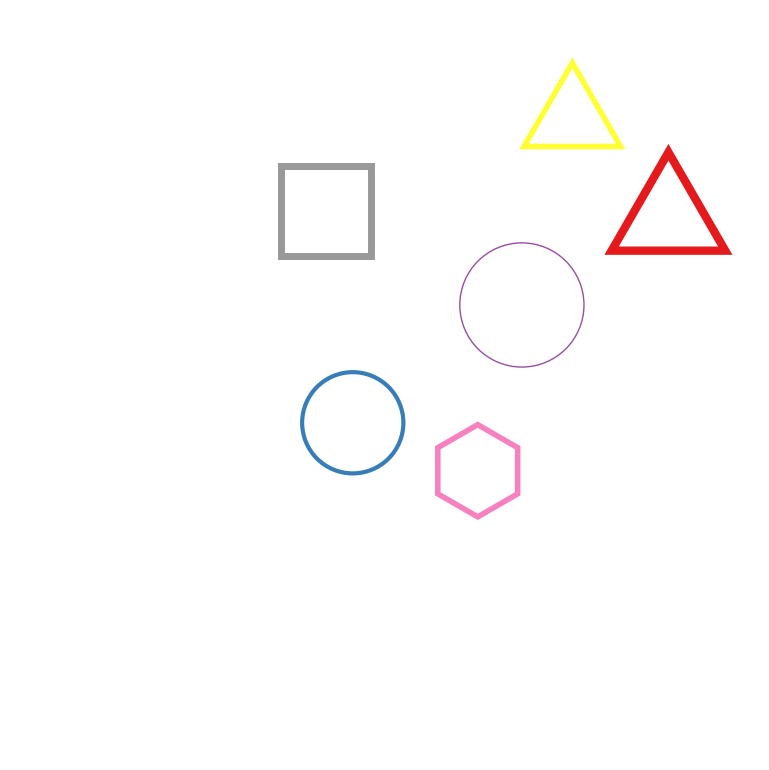[{"shape": "triangle", "thickness": 3, "radius": 0.43, "center": [0.868, 0.717]}, {"shape": "circle", "thickness": 1.5, "radius": 0.33, "center": [0.458, 0.451]}, {"shape": "circle", "thickness": 0.5, "radius": 0.4, "center": [0.678, 0.604]}, {"shape": "triangle", "thickness": 2, "radius": 0.36, "center": [0.743, 0.846]}, {"shape": "hexagon", "thickness": 2, "radius": 0.3, "center": [0.62, 0.389]}, {"shape": "square", "thickness": 2.5, "radius": 0.29, "center": [0.423, 0.726]}]